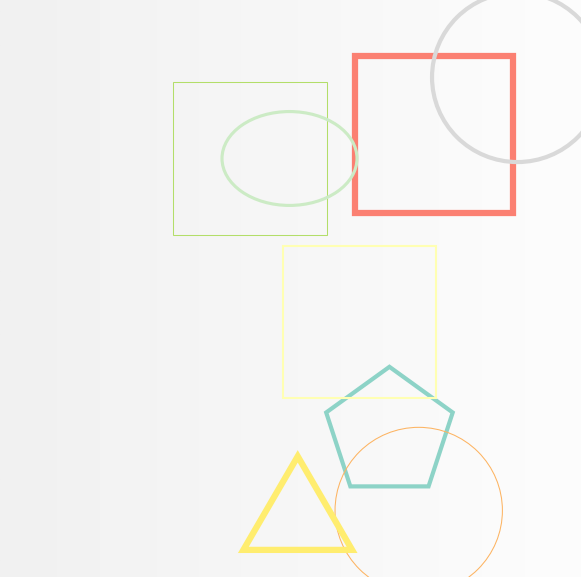[{"shape": "pentagon", "thickness": 2, "radius": 0.57, "center": [0.67, 0.249]}, {"shape": "square", "thickness": 1, "radius": 0.66, "center": [0.619, 0.442]}, {"shape": "square", "thickness": 3, "radius": 0.68, "center": [0.747, 0.765]}, {"shape": "circle", "thickness": 0.5, "radius": 0.72, "center": [0.72, 0.115]}, {"shape": "square", "thickness": 0.5, "radius": 0.66, "center": [0.43, 0.725]}, {"shape": "circle", "thickness": 2, "radius": 0.73, "center": [0.89, 0.865]}, {"shape": "oval", "thickness": 1.5, "radius": 0.58, "center": [0.498, 0.725]}, {"shape": "triangle", "thickness": 3, "radius": 0.54, "center": [0.512, 0.101]}]